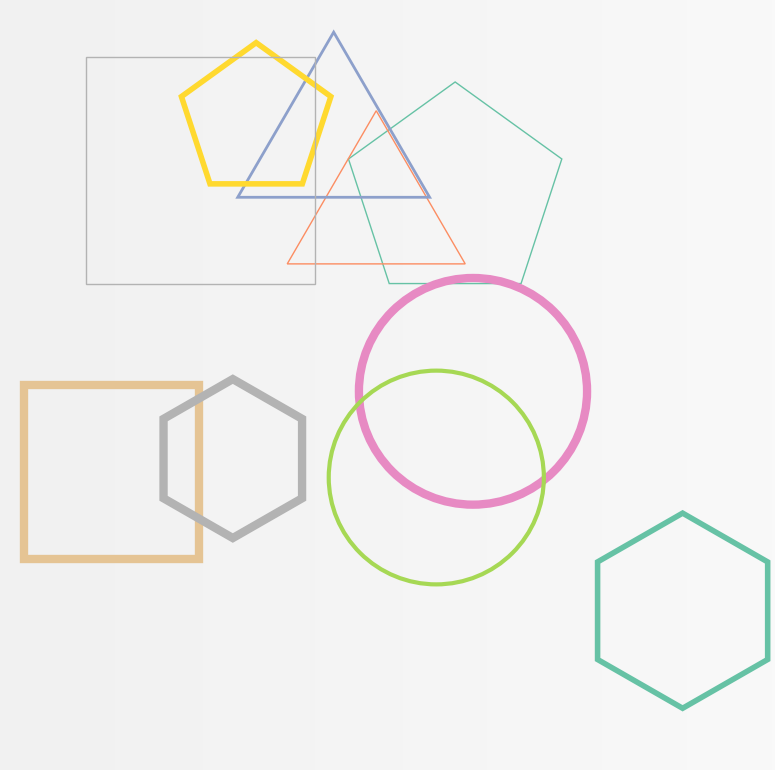[{"shape": "pentagon", "thickness": 0.5, "radius": 0.72, "center": [0.587, 0.749]}, {"shape": "hexagon", "thickness": 2, "radius": 0.63, "center": [0.881, 0.207]}, {"shape": "triangle", "thickness": 0.5, "radius": 0.66, "center": [0.485, 0.724]}, {"shape": "triangle", "thickness": 1, "radius": 0.71, "center": [0.431, 0.815]}, {"shape": "circle", "thickness": 3, "radius": 0.74, "center": [0.61, 0.492]}, {"shape": "circle", "thickness": 1.5, "radius": 0.69, "center": [0.563, 0.38]}, {"shape": "pentagon", "thickness": 2, "radius": 0.51, "center": [0.331, 0.843]}, {"shape": "square", "thickness": 3, "radius": 0.56, "center": [0.144, 0.387]}, {"shape": "square", "thickness": 0.5, "radius": 0.74, "center": [0.259, 0.779]}, {"shape": "hexagon", "thickness": 3, "radius": 0.52, "center": [0.3, 0.404]}]